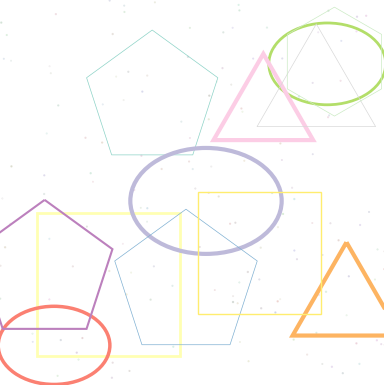[{"shape": "pentagon", "thickness": 0.5, "radius": 0.9, "center": [0.395, 0.743]}, {"shape": "square", "thickness": 2, "radius": 0.93, "center": [0.282, 0.26]}, {"shape": "oval", "thickness": 3, "radius": 0.98, "center": [0.535, 0.478]}, {"shape": "oval", "thickness": 2.5, "radius": 0.73, "center": [0.14, 0.103]}, {"shape": "pentagon", "thickness": 0.5, "radius": 0.97, "center": [0.483, 0.262]}, {"shape": "triangle", "thickness": 3, "radius": 0.81, "center": [0.9, 0.209]}, {"shape": "oval", "thickness": 2, "radius": 0.76, "center": [0.85, 0.834]}, {"shape": "triangle", "thickness": 3, "radius": 0.75, "center": [0.684, 0.711]}, {"shape": "triangle", "thickness": 0.5, "radius": 0.89, "center": [0.822, 0.76]}, {"shape": "pentagon", "thickness": 1.5, "radius": 0.93, "center": [0.116, 0.296]}, {"shape": "hexagon", "thickness": 0.5, "radius": 0.71, "center": [0.869, 0.84]}, {"shape": "square", "thickness": 1, "radius": 0.8, "center": [0.674, 0.343]}]